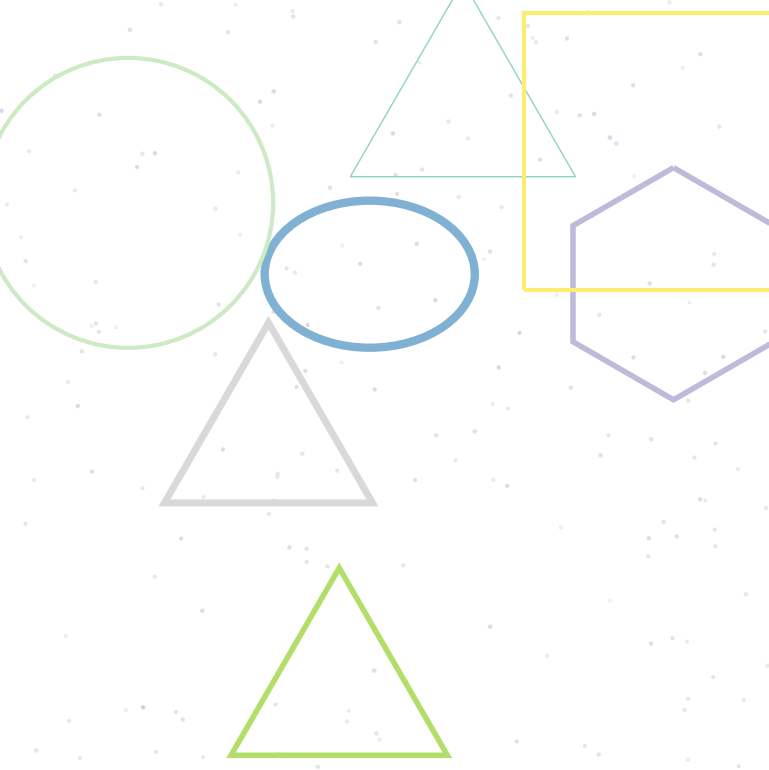[{"shape": "triangle", "thickness": 0.5, "radius": 0.84, "center": [0.601, 0.855]}, {"shape": "hexagon", "thickness": 2, "radius": 0.75, "center": [0.875, 0.632]}, {"shape": "oval", "thickness": 3, "radius": 0.68, "center": [0.48, 0.644]}, {"shape": "triangle", "thickness": 2, "radius": 0.81, "center": [0.441, 0.1]}, {"shape": "triangle", "thickness": 2.5, "radius": 0.78, "center": [0.349, 0.425]}, {"shape": "circle", "thickness": 1.5, "radius": 0.94, "center": [0.166, 0.737]}, {"shape": "square", "thickness": 1.5, "radius": 0.9, "center": [0.86, 0.803]}]